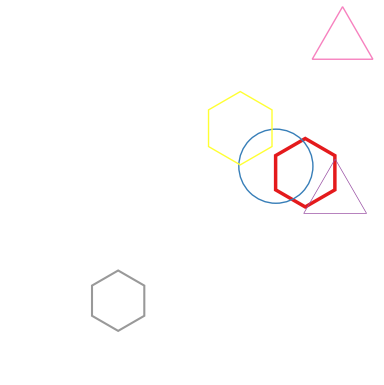[{"shape": "hexagon", "thickness": 2.5, "radius": 0.44, "center": [0.793, 0.551]}, {"shape": "circle", "thickness": 1, "radius": 0.48, "center": [0.717, 0.568]}, {"shape": "triangle", "thickness": 0.5, "radius": 0.47, "center": [0.871, 0.493]}, {"shape": "hexagon", "thickness": 1, "radius": 0.48, "center": [0.624, 0.667]}, {"shape": "triangle", "thickness": 1, "radius": 0.45, "center": [0.89, 0.892]}, {"shape": "hexagon", "thickness": 1.5, "radius": 0.39, "center": [0.307, 0.219]}]